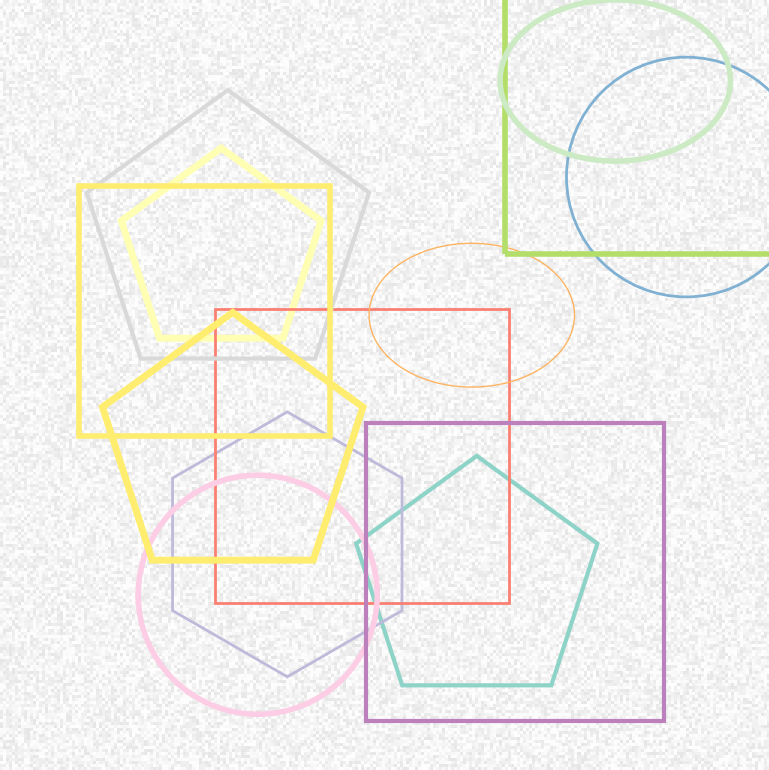[{"shape": "pentagon", "thickness": 1.5, "radius": 0.82, "center": [0.619, 0.243]}, {"shape": "pentagon", "thickness": 2.5, "radius": 0.68, "center": [0.287, 0.671]}, {"shape": "hexagon", "thickness": 1, "radius": 0.86, "center": [0.373, 0.293]}, {"shape": "square", "thickness": 1, "radius": 0.96, "center": [0.471, 0.408]}, {"shape": "circle", "thickness": 1, "radius": 0.78, "center": [0.891, 0.77]}, {"shape": "oval", "thickness": 0.5, "radius": 0.67, "center": [0.613, 0.591]}, {"shape": "square", "thickness": 2, "radius": 0.88, "center": [0.831, 0.845]}, {"shape": "circle", "thickness": 2, "radius": 0.78, "center": [0.335, 0.228]}, {"shape": "pentagon", "thickness": 1.5, "radius": 0.96, "center": [0.296, 0.69]}, {"shape": "square", "thickness": 1.5, "radius": 0.97, "center": [0.669, 0.257]}, {"shape": "oval", "thickness": 2, "radius": 0.75, "center": [0.799, 0.895]}, {"shape": "square", "thickness": 2, "radius": 0.81, "center": [0.265, 0.596]}, {"shape": "pentagon", "thickness": 2.5, "radius": 0.89, "center": [0.302, 0.416]}]